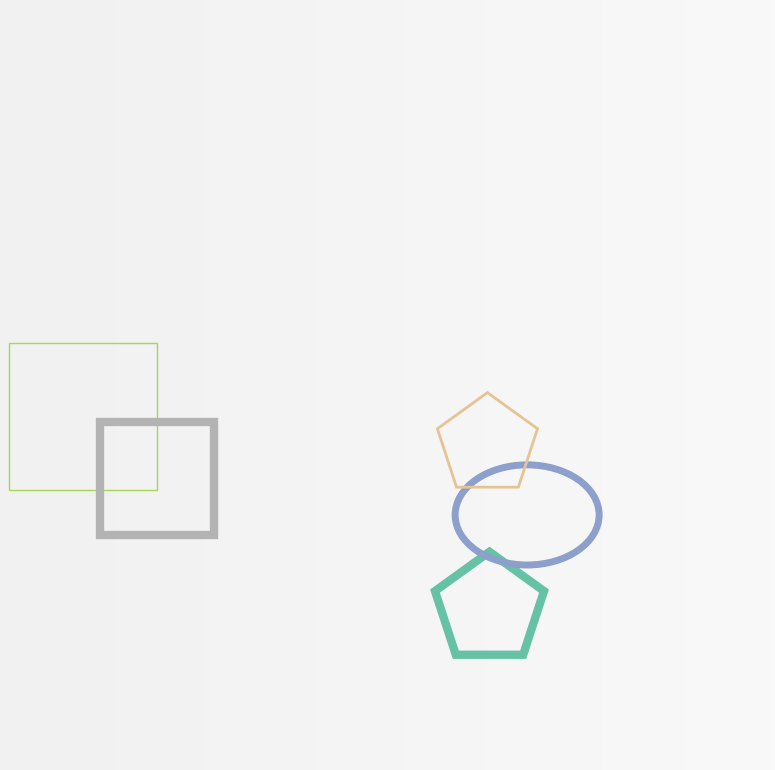[{"shape": "pentagon", "thickness": 3, "radius": 0.37, "center": [0.632, 0.21]}, {"shape": "oval", "thickness": 2.5, "radius": 0.46, "center": [0.68, 0.331]}, {"shape": "square", "thickness": 0.5, "radius": 0.48, "center": [0.108, 0.46]}, {"shape": "pentagon", "thickness": 1, "radius": 0.34, "center": [0.629, 0.422]}, {"shape": "square", "thickness": 3, "radius": 0.37, "center": [0.202, 0.379]}]